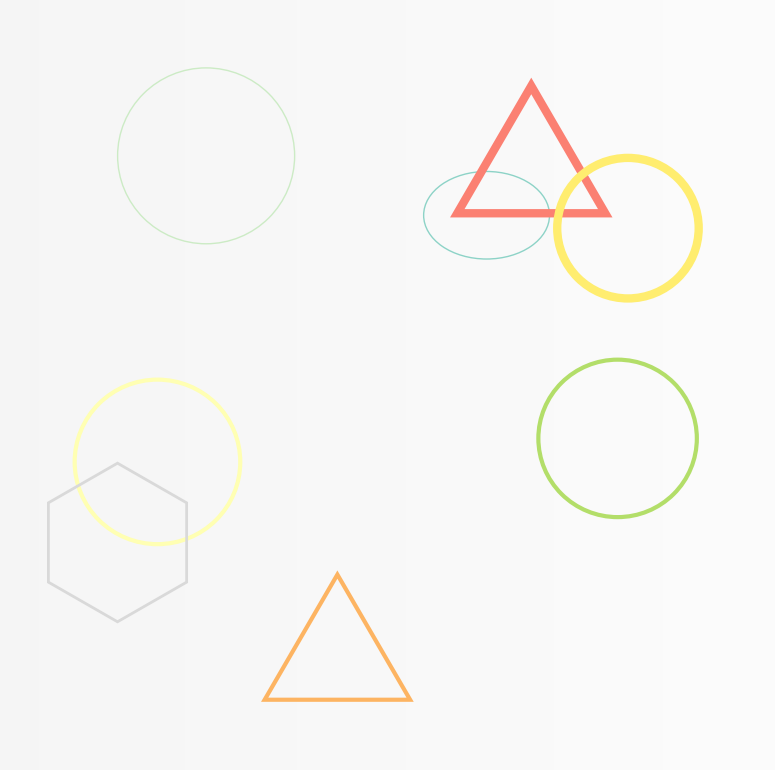[{"shape": "oval", "thickness": 0.5, "radius": 0.41, "center": [0.628, 0.72]}, {"shape": "circle", "thickness": 1.5, "radius": 0.53, "center": [0.203, 0.4]}, {"shape": "triangle", "thickness": 3, "radius": 0.55, "center": [0.686, 0.778]}, {"shape": "triangle", "thickness": 1.5, "radius": 0.54, "center": [0.435, 0.145]}, {"shape": "circle", "thickness": 1.5, "radius": 0.51, "center": [0.797, 0.431]}, {"shape": "hexagon", "thickness": 1, "radius": 0.51, "center": [0.152, 0.295]}, {"shape": "circle", "thickness": 0.5, "radius": 0.57, "center": [0.266, 0.798]}, {"shape": "circle", "thickness": 3, "radius": 0.46, "center": [0.81, 0.704]}]